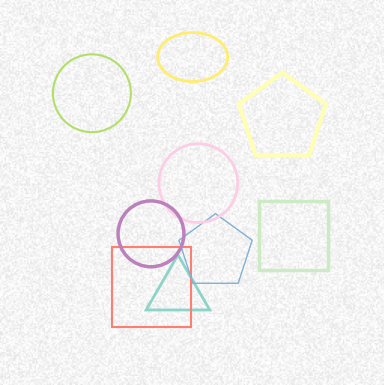[{"shape": "triangle", "thickness": 2, "radius": 0.48, "center": [0.462, 0.243]}, {"shape": "pentagon", "thickness": 3, "radius": 0.59, "center": [0.733, 0.693]}, {"shape": "square", "thickness": 1.5, "radius": 0.52, "center": [0.394, 0.255]}, {"shape": "pentagon", "thickness": 1, "radius": 0.5, "center": [0.56, 0.345]}, {"shape": "circle", "thickness": 1.5, "radius": 0.51, "center": [0.239, 0.758]}, {"shape": "circle", "thickness": 2, "radius": 0.51, "center": [0.515, 0.524]}, {"shape": "circle", "thickness": 2.5, "radius": 0.43, "center": [0.392, 0.393]}, {"shape": "square", "thickness": 2.5, "radius": 0.45, "center": [0.763, 0.389]}, {"shape": "oval", "thickness": 2, "radius": 0.45, "center": [0.501, 0.852]}]